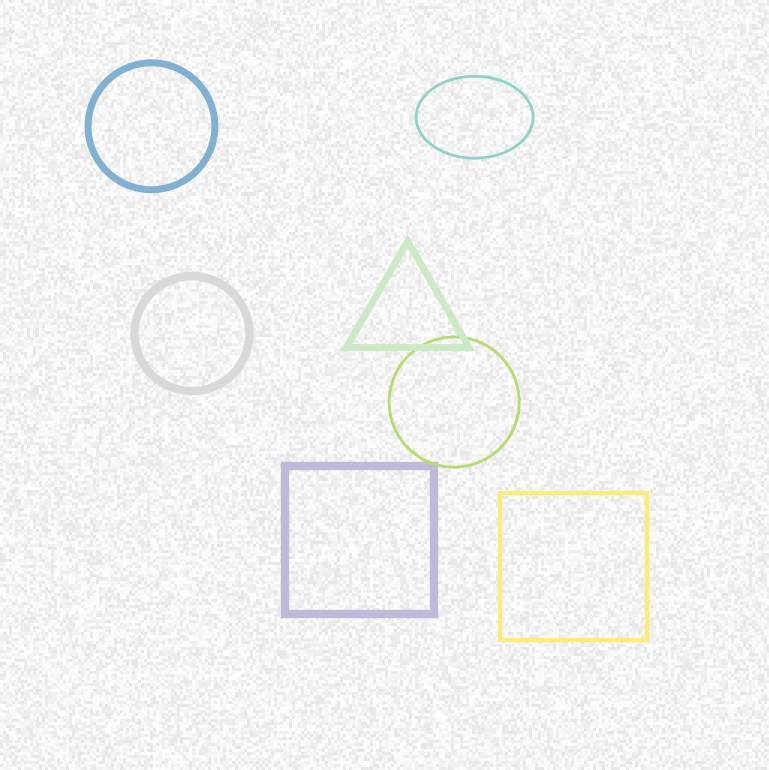[{"shape": "oval", "thickness": 1, "radius": 0.38, "center": [0.616, 0.848]}, {"shape": "square", "thickness": 3, "radius": 0.48, "center": [0.466, 0.299]}, {"shape": "circle", "thickness": 2.5, "radius": 0.41, "center": [0.197, 0.836]}, {"shape": "circle", "thickness": 1, "radius": 0.42, "center": [0.59, 0.478]}, {"shape": "circle", "thickness": 3, "radius": 0.37, "center": [0.249, 0.567]}, {"shape": "triangle", "thickness": 2.5, "radius": 0.46, "center": [0.529, 0.595]}, {"shape": "square", "thickness": 1.5, "radius": 0.48, "center": [0.745, 0.264]}]